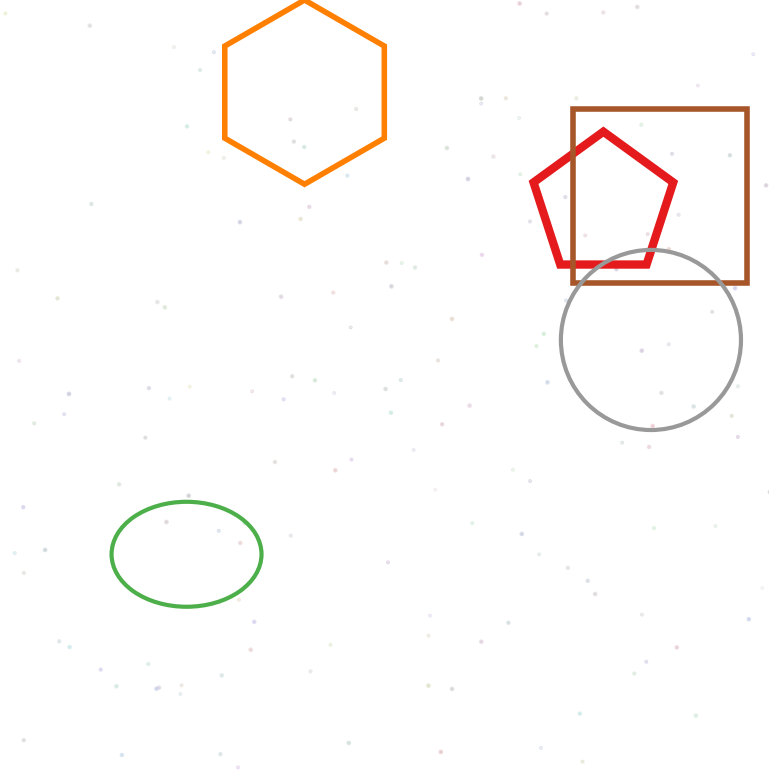[{"shape": "pentagon", "thickness": 3, "radius": 0.48, "center": [0.784, 0.734]}, {"shape": "oval", "thickness": 1.5, "radius": 0.49, "center": [0.242, 0.28]}, {"shape": "hexagon", "thickness": 2, "radius": 0.6, "center": [0.396, 0.88]}, {"shape": "square", "thickness": 2, "radius": 0.56, "center": [0.857, 0.746]}, {"shape": "circle", "thickness": 1.5, "radius": 0.58, "center": [0.845, 0.558]}]